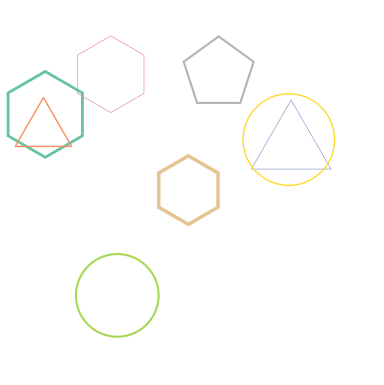[{"shape": "hexagon", "thickness": 2, "radius": 0.56, "center": [0.118, 0.703]}, {"shape": "triangle", "thickness": 1, "radius": 0.42, "center": [0.113, 0.662]}, {"shape": "triangle", "thickness": 0.5, "radius": 0.6, "center": [0.756, 0.621]}, {"shape": "hexagon", "thickness": 0.5, "radius": 0.5, "center": [0.288, 0.807]}, {"shape": "circle", "thickness": 1.5, "radius": 0.54, "center": [0.305, 0.233]}, {"shape": "circle", "thickness": 1, "radius": 0.59, "center": [0.75, 0.637]}, {"shape": "hexagon", "thickness": 2.5, "radius": 0.44, "center": [0.489, 0.506]}, {"shape": "pentagon", "thickness": 1.5, "radius": 0.48, "center": [0.568, 0.81]}]